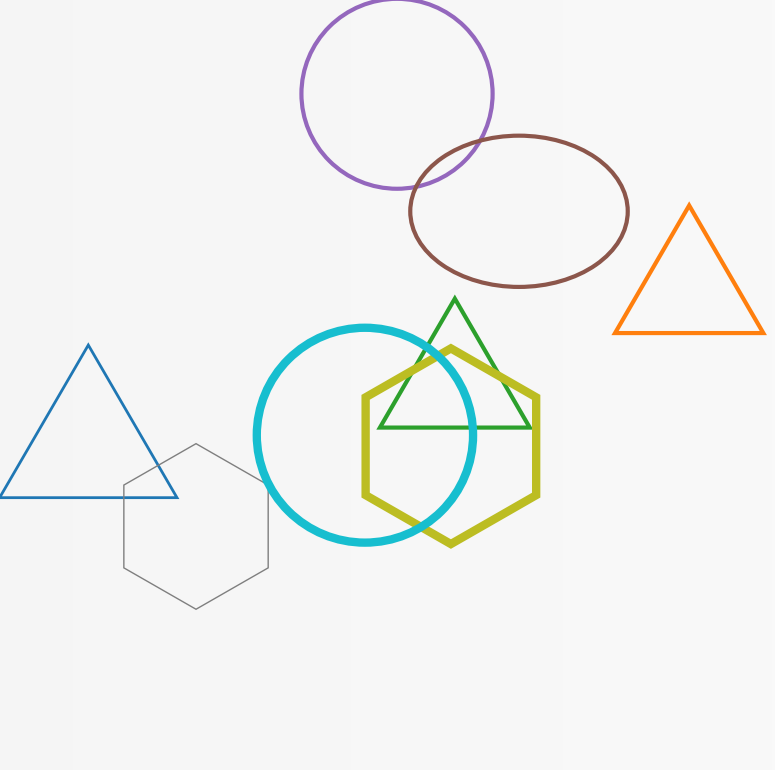[{"shape": "triangle", "thickness": 1, "radius": 0.66, "center": [0.114, 0.42]}, {"shape": "triangle", "thickness": 1.5, "radius": 0.55, "center": [0.889, 0.623]}, {"shape": "triangle", "thickness": 1.5, "radius": 0.56, "center": [0.587, 0.501]}, {"shape": "circle", "thickness": 1.5, "radius": 0.62, "center": [0.512, 0.878]}, {"shape": "oval", "thickness": 1.5, "radius": 0.7, "center": [0.67, 0.726]}, {"shape": "hexagon", "thickness": 0.5, "radius": 0.54, "center": [0.253, 0.316]}, {"shape": "hexagon", "thickness": 3, "radius": 0.64, "center": [0.582, 0.42]}, {"shape": "circle", "thickness": 3, "radius": 0.7, "center": [0.471, 0.435]}]